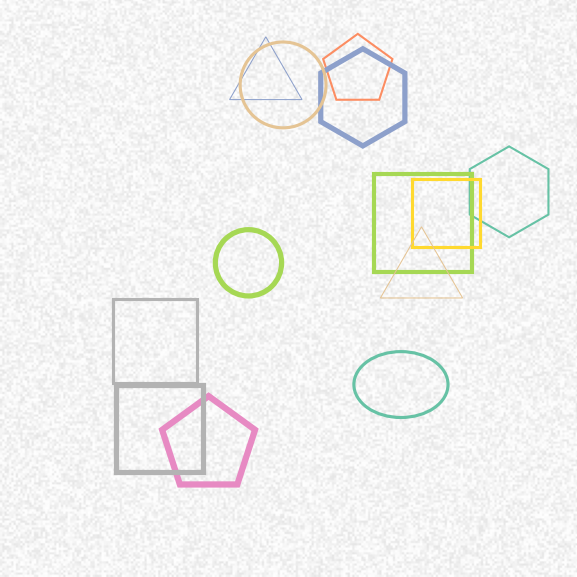[{"shape": "hexagon", "thickness": 1, "radius": 0.39, "center": [0.882, 0.667]}, {"shape": "oval", "thickness": 1.5, "radius": 0.41, "center": [0.694, 0.333]}, {"shape": "pentagon", "thickness": 1, "radius": 0.32, "center": [0.62, 0.877]}, {"shape": "triangle", "thickness": 0.5, "radius": 0.36, "center": [0.46, 0.863]}, {"shape": "hexagon", "thickness": 2.5, "radius": 0.42, "center": [0.628, 0.831]}, {"shape": "pentagon", "thickness": 3, "radius": 0.42, "center": [0.361, 0.229]}, {"shape": "circle", "thickness": 2.5, "radius": 0.29, "center": [0.43, 0.544]}, {"shape": "square", "thickness": 2, "radius": 0.43, "center": [0.732, 0.614]}, {"shape": "square", "thickness": 1.5, "radius": 0.3, "center": [0.773, 0.63]}, {"shape": "triangle", "thickness": 0.5, "radius": 0.41, "center": [0.73, 0.524]}, {"shape": "circle", "thickness": 1.5, "radius": 0.37, "center": [0.49, 0.852]}, {"shape": "square", "thickness": 2.5, "radius": 0.37, "center": [0.276, 0.257]}, {"shape": "square", "thickness": 1.5, "radius": 0.36, "center": [0.269, 0.408]}]